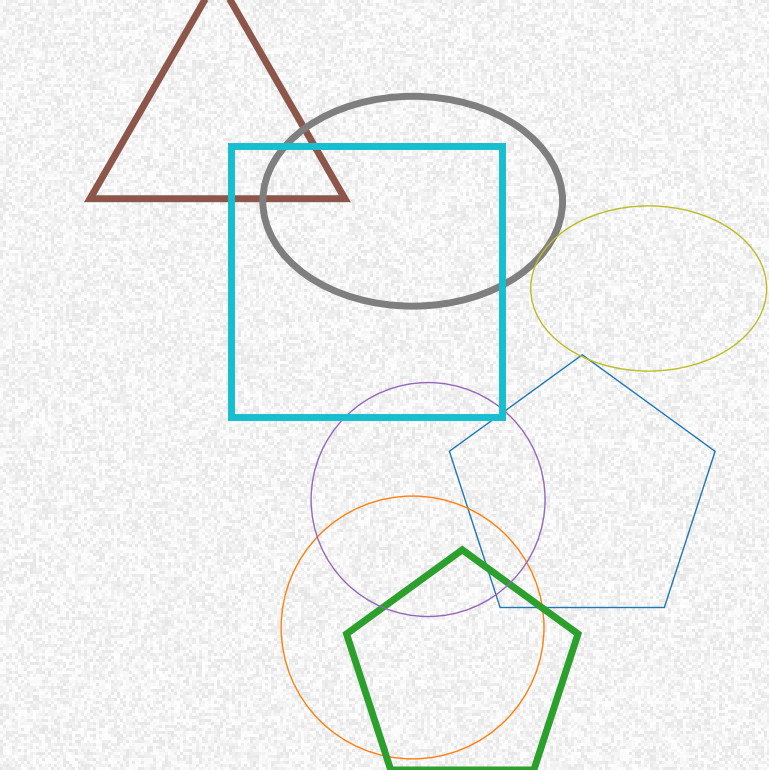[{"shape": "pentagon", "thickness": 0.5, "radius": 0.91, "center": [0.756, 0.358]}, {"shape": "circle", "thickness": 0.5, "radius": 0.85, "center": [0.536, 0.185]}, {"shape": "pentagon", "thickness": 2.5, "radius": 0.79, "center": [0.6, 0.128]}, {"shape": "circle", "thickness": 0.5, "radius": 0.76, "center": [0.556, 0.351]}, {"shape": "triangle", "thickness": 2.5, "radius": 0.96, "center": [0.282, 0.837]}, {"shape": "oval", "thickness": 2.5, "radius": 0.97, "center": [0.536, 0.739]}, {"shape": "oval", "thickness": 0.5, "radius": 0.77, "center": [0.842, 0.625]}, {"shape": "square", "thickness": 2.5, "radius": 0.88, "center": [0.476, 0.634]}]